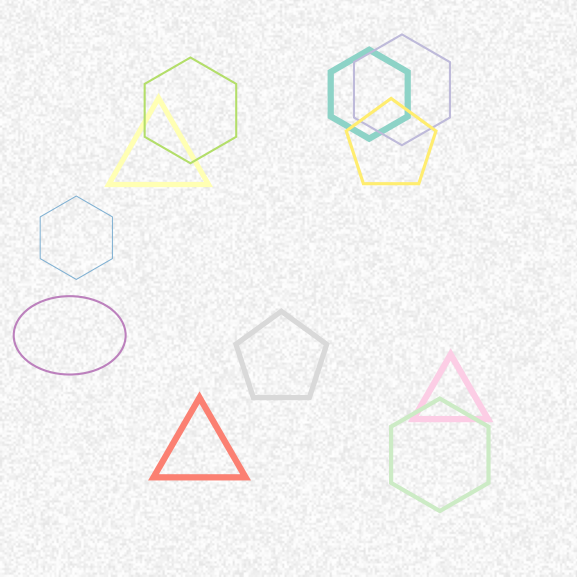[{"shape": "hexagon", "thickness": 3, "radius": 0.38, "center": [0.639, 0.836]}, {"shape": "triangle", "thickness": 2.5, "radius": 0.5, "center": [0.275, 0.73]}, {"shape": "hexagon", "thickness": 1, "radius": 0.48, "center": [0.696, 0.844]}, {"shape": "triangle", "thickness": 3, "radius": 0.46, "center": [0.346, 0.219]}, {"shape": "hexagon", "thickness": 0.5, "radius": 0.36, "center": [0.132, 0.587]}, {"shape": "hexagon", "thickness": 1, "radius": 0.46, "center": [0.33, 0.808]}, {"shape": "triangle", "thickness": 3, "radius": 0.37, "center": [0.78, 0.311]}, {"shape": "pentagon", "thickness": 2.5, "radius": 0.41, "center": [0.487, 0.377]}, {"shape": "oval", "thickness": 1, "radius": 0.48, "center": [0.121, 0.418]}, {"shape": "hexagon", "thickness": 2, "radius": 0.49, "center": [0.762, 0.212]}, {"shape": "pentagon", "thickness": 1.5, "radius": 0.41, "center": [0.677, 0.747]}]